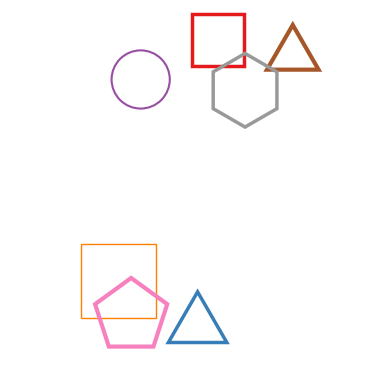[{"shape": "square", "thickness": 2.5, "radius": 0.34, "center": [0.566, 0.897]}, {"shape": "triangle", "thickness": 2.5, "radius": 0.44, "center": [0.513, 0.154]}, {"shape": "circle", "thickness": 1.5, "radius": 0.38, "center": [0.365, 0.794]}, {"shape": "square", "thickness": 1, "radius": 0.48, "center": [0.308, 0.27]}, {"shape": "triangle", "thickness": 3, "radius": 0.39, "center": [0.76, 0.858]}, {"shape": "pentagon", "thickness": 3, "radius": 0.49, "center": [0.341, 0.179]}, {"shape": "hexagon", "thickness": 2.5, "radius": 0.48, "center": [0.637, 0.766]}]